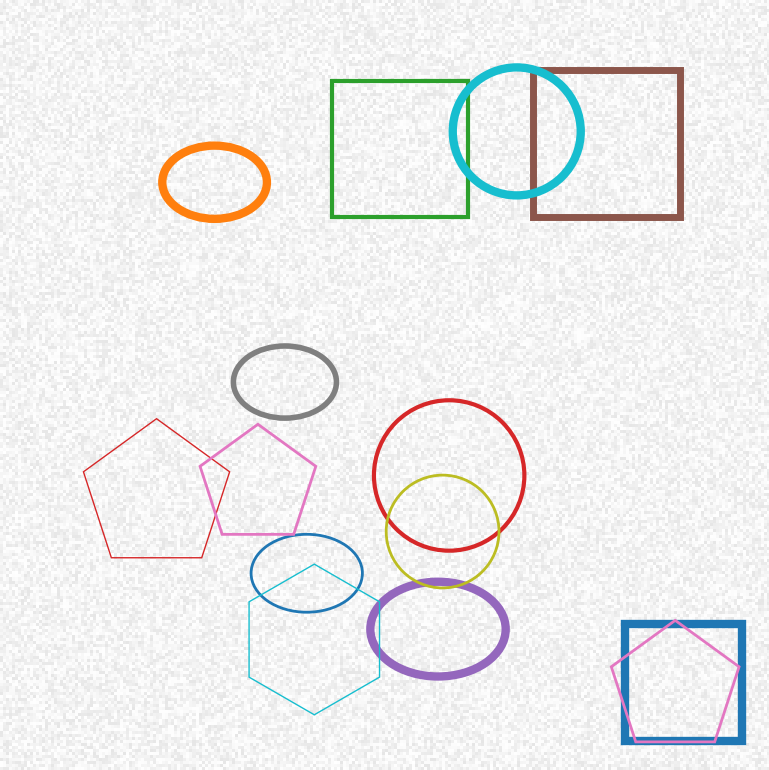[{"shape": "oval", "thickness": 1, "radius": 0.36, "center": [0.398, 0.256]}, {"shape": "square", "thickness": 3, "radius": 0.38, "center": [0.888, 0.113]}, {"shape": "oval", "thickness": 3, "radius": 0.34, "center": [0.279, 0.763]}, {"shape": "square", "thickness": 1.5, "radius": 0.44, "center": [0.52, 0.807]}, {"shape": "circle", "thickness": 1.5, "radius": 0.49, "center": [0.583, 0.383]}, {"shape": "pentagon", "thickness": 0.5, "radius": 0.5, "center": [0.203, 0.356]}, {"shape": "oval", "thickness": 3, "radius": 0.44, "center": [0.569, 0.183]}, {"shape": "square", "thickness": 2.5, "radius": 0.48, "center": [0.788, 0.814]}, {"shape": "pentagon", "thickness": 1, "radius": 0.4, "center": [0.335, 0.37]}, {"shape": "pentagon", "thickness": 1, "radius": 0.44, "center": [0.877, 0.107]}, {"shape": "oval", "thickness": 2, "radius": 0.33, "center": [0.37, 0.504]}, {"shape": "circle", "thickness": 1, "radius": 0.37, "center": [0.575, 0.31]}, {"shape": "circle", "thickness": 3, "radius": 0.42, "center": [0.671, 0.829]}, {"shape": "hexagon", "thickness": 0.5, "radius": 0.49, "center": [0.408, 0.17]}]